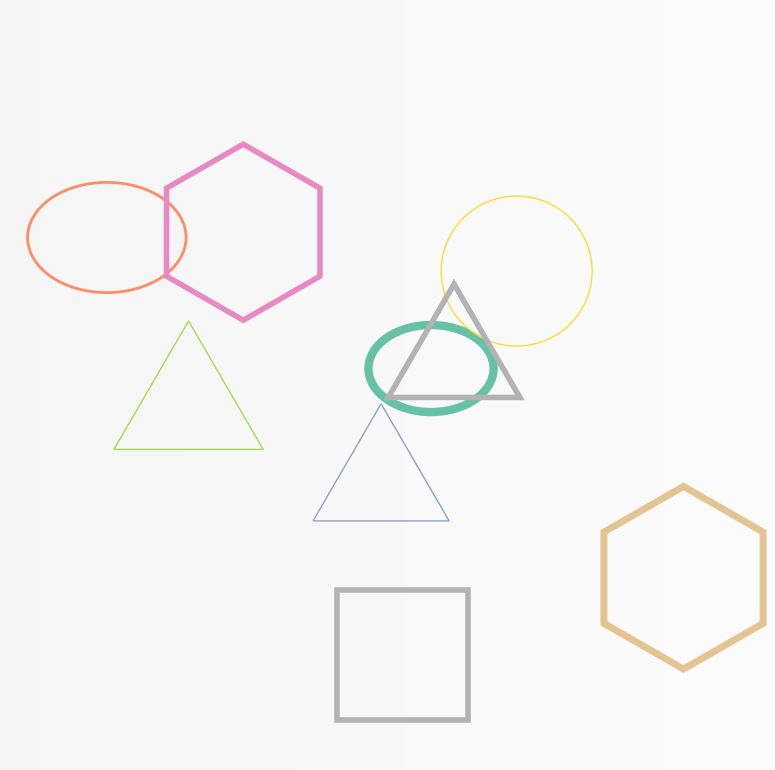[{"shape": "oval", "thickness": 3, "radius": 0.4, "center": [0.556, 0.521]}, {"shape": "oval", "thickness": 1, "radius": 0.51, "center": [0.138, 0.692]}, {"shape": "triangle", "thickness": 0.5, "radius": 0.51, "center": [0.492, 0.374]}, {"shape": "hexagon", "thickness": 2, "radius": 0.57, "center": [0.314, 0.698]}, {"shape": "triangle", "thickness": 0.5, "radius": 0.56, "center": [0.243, 0.472]}, {"shape": "circle", "thickness": 0.5, "radius": 0.49, "center": [0.667, 0.648]}, {"shape": "hexagon", "thickness": 2.5, "radius": 0.59, "center": [0.882, 0.25]}, {"shape": "triangle", "thickness": 2, "radius": 0.49, "center": [0.586, 0.533]}, {"shape": "square", "thickness": 2, "radius": 0.42, "center": [0.519, 0.149]}]